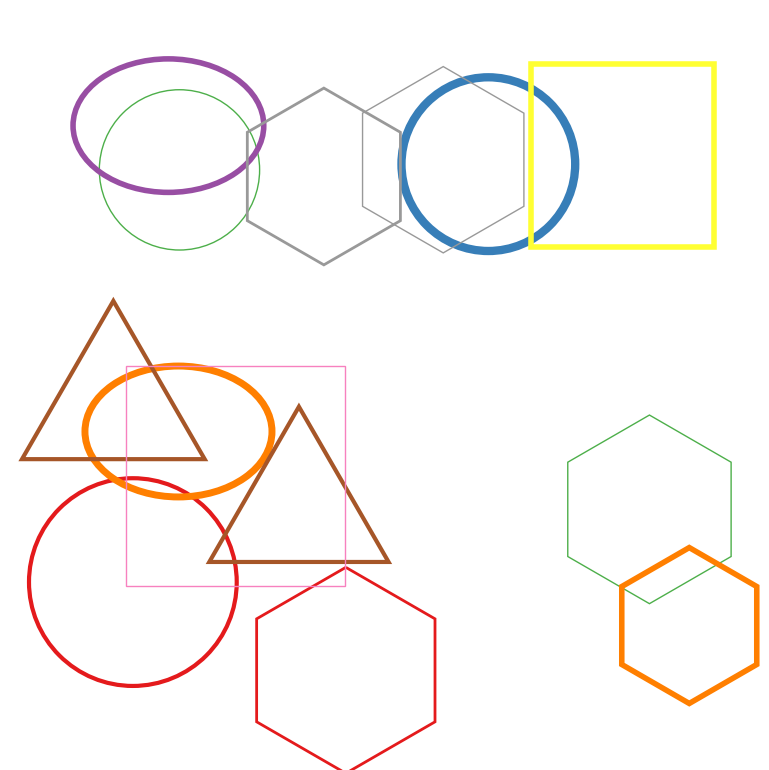[{"shape": "hexagon", "thickness": 1, "radius": 0.67, "center": [0.449, 0.129]}, {"shape": "circle", "thickness": 1.5, "radius": 0.67, "center": [0.173, 0.244]}, {"shape": "circle", "thickness": 3, "radius": 0.56, "center": [0.634, 0.787]}, {"shape": "hexagon", "thickness": 0.5, "radius": 0.61, "center": [0.843, 0.338]}, {"shape": "circle", "thickness": 0.5, "radius": 0.52, "center": [0.233, 0.779]}, {"shape": "oval", "thickness": 2, "radius": 0.62, "center": [0.219, 0.837]}, {"shape": "oval", "thickness": 2.5, "radius": 0.61, "center": [0.232, 0.44]}, {"shape": "hexagon", "thickness": 2, "radius": 0.51, "center": [0.895, 0.188]}, {"shape": "square", "thickness": 2, "radius": 0.6, "center": [0.808, 0.798]}, {"shape": "triangle", "thickness": 1.5, "radius": 0.68, "center": [0.147, 0.472]}, {"shape": "triangle", "thickness": 1.5, "radius": 0.67, "center": [0.388, 0.337]}, {"shape": "square", "thickness": 0.5, "radius": 0.71, "center": [0.305, 0.382]}, {"shape": "hexagon", "thickness": 0.5, "radius": 0.6, "center": [0.576, 0.793]}, {"shape": "hexagon", "thickness": 1, "radius": 0.57, "center": [0.421, 0.771]}]